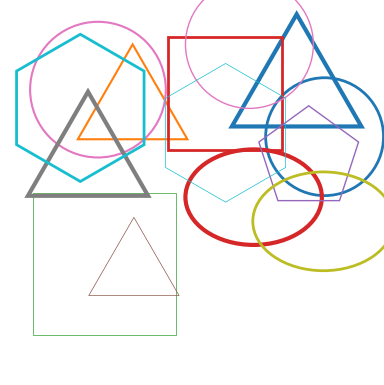[{"shape": "triangle", "thickness": 3, "radius": 0.97, "center": [0.771, 0.769]}, {"shape": "circle", "thickness": 2, "radius": 0.77, "center": [0.843, 0.645]}, {"shape": "triangle", "thickness": 1.5, "radius": 0.82, "center": [0.344, 0.72]}, {"shape": "square", "thickness": 0.5, "radius": 0.93, "center": [0.272, 0.314]}, {"shape": "square", "thickness": 2, "radius": 0.74, "center": [0.585, 0.758]}, {"shape": "oval", "thickness": 3, "radius": 0.89, "center": [0.659, 0.488]}, {"shape": "pentagon", "thickness": 1, "radius": 0.68, "center": [0.802, 0.589]}, {"shape": "triangle", "thickness": 0.5, "radius": 0.68, "center": [0.348, 0.3]}, {"shape": "circle", "thickness": 1, "radius": 0.83, "center": [0.648, 0.885]}, {"shape": "circle", "thickness": 1.5, "radius": 0.88, "center": [0.254, 0.767]}, {"shape": "triangle", "thickness": 3, "radius": 0.9, "center": [0.229, 0.582]}, {"shape": "oval", "thickness": 2, "radius": 0.92, "center": [0.84, 0.425]}, {"shape": "hexagon", "thickness": 0.5, "radius": 0.9, "center": [0.586, 0.655]}, {"shape": "hexagon", "thickness": 2, "radius": 0.96, "center": [0.209, 0.72]}]